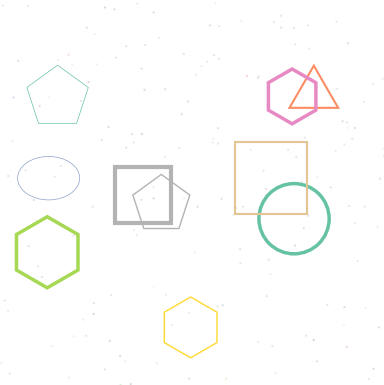[{"shape": "circle", "thickness": 2.5, "radius": 0.46, "center": [0.764, 0.432]}, {"shape": "pentagon", "thickness": 0.5, "radius": 0.42, "center": [0.15, 0.747]}, {"shape": "triangle", "thickness": 1.5, "radius": 0.36, "center": [0.815, 0.756]}, {"shape": "oval", "thickness": 0.5, "radius": 0.4, "center": [0.126, 0.537]}, {"shape": "hexagon", "thickness": 2.5, "radius": 0.36, "center": [0.759, 0.75]}, {"shape": "hexagon", "thickness": 2.5, "radius": 0.46, "center": [0.123, 0.345]}, {"shape": "hexagon", "thickness": 1, "radius": 0.39, "center": [0.495, 0.15]}, {"shape": "square", "thickness": 1.5, "radius": 0.47, "center": [0.703, 0.537]}, {"shape": "pentagon", "thickness": 1, "radius": 0.39, "center": [0.419, 0.469]}, {"shape": "square", "thickness": 3, "radius": 0.36, "center": [0.372, 0.494]}]